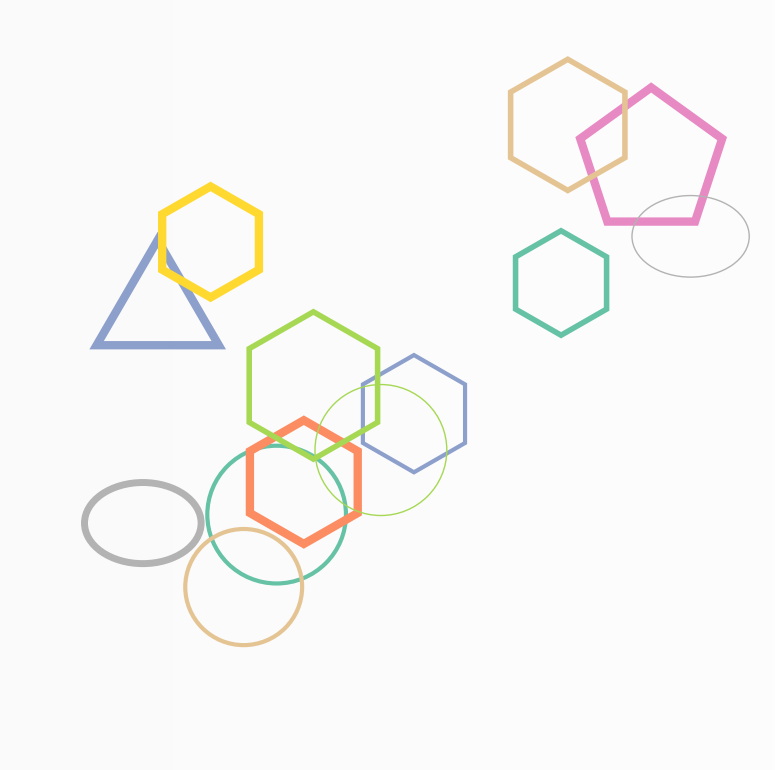[{"shape": "hexagon", "thickness": 2, "radius": 0.34, "center": [0.724, 0.632]}, {"shape": "circle", "thickness": 1.5, "radius": 0.45, "center": [0.357, 0.332]}, {"shape": "hexagon", "thickness": 3, "radius": 0.4, "center": [0.392, 0.374]}, {"shape": "hexagon", "thickness": 1.5, "radius": 0.38, "center": [0.534, 0.463]}, {"shape": "triangle", "thickness": 3, "radius": 0.46, "center": [0.203, 0.597]}, {"shape": "pentagon", "thickness": 3, "radius": 0.48, "center": [0.84, 0.79]}, {"shape": "circle", "thickness": 0.5, "radius": 0.43, "center": [0.491, 0.416]}, {"shape": "hexagon", "thickness": 2, "radius": 0.48, "center": [0.404, 0.499]}, {"shape": "hexagon", "thickness": 3, "radius": 0.36, "center": [0.272, 0.686]}, {"shape": "hexagon", "thickness": 2, "radius": 0.43, "center": [0.733, 0.838]}, {"shape": "circle", "thickness": 1.5, "radius": 0.38, "center": [0.314, 0.238]}, {"shape": "oval", "thickness": 0.5, "radius": 0.38, "center": [0.891, 0.693]}, {"shape": "oval", "thickness": 2.5, "radius": 0.38, "center": [0.184, 0.321]}]